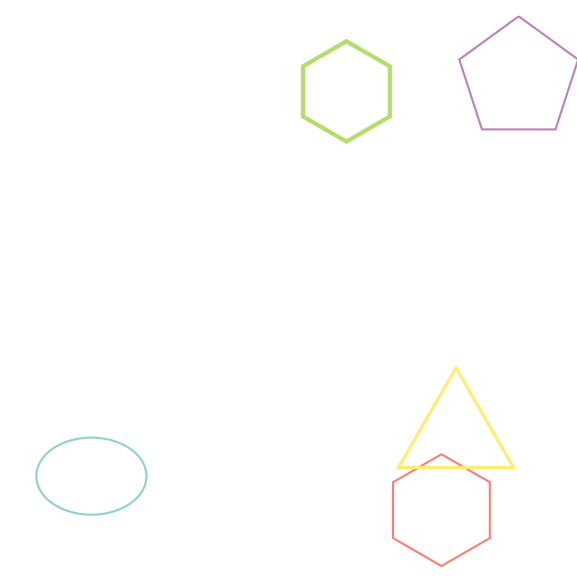[{"shape": "oval", "thickness": 1, "radius": 0.48, "center": [0.158, 0.175]}, {"shape": "hexagon", "thickness": 1, "radius": 0.48, "center": [0.764, 0.116]}, {"shape": "hexagon", "thickness": 2, "radius": 0.43, "center": [0.6, 0.841]}, {"shape": "pentagon", "thickness": 1, "radius": 0.54, "center": [0.898, 0.863]}, {"shape": "triangle", "thickness": 1.5, "radius": 0.58, "center": [0.79, 0.247]}]